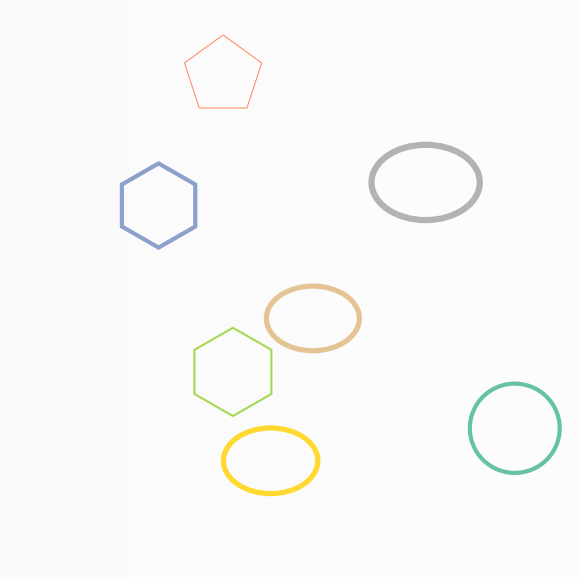[{"shape": "circle", "thickness": 2, "radius": 0.39, "center": [0.886, 0.258]}, {"shape": "pentagon", "thickness": 0.5, "radius": 0.35, "center": [0.384, 0.869]}, {"shape": "hexagon", "thickness": 2, "radius": 0.36, "center": [0.273, 0.643]}, {"shape": "hexagon", "thickness": 1, "radius": 0.38, "center": [0.401, 0.355]}, {"shape": "oval", "thickness": 2.5, "radius": 0.41, "center": [0.466, 0.201]}, {"shape": "oval", "thickness": 2.5, "radius": 0.4, "center": [0.538, 0.448]}, {"shape": "oval", "thickness": 3, "radius": 0.47, "center": [0.732, 0.683]}]